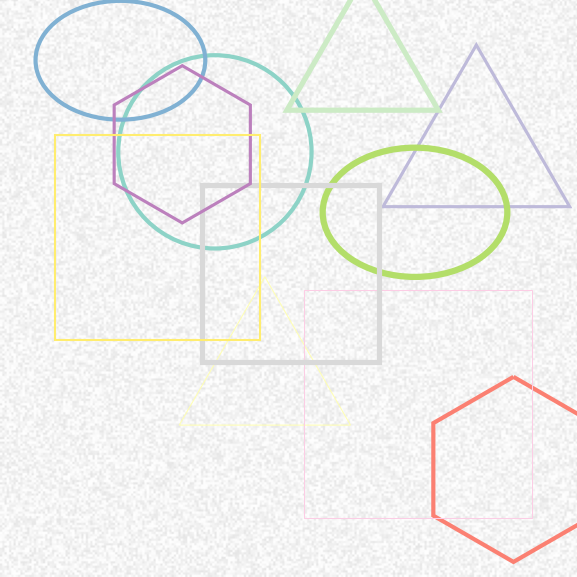[{"shape": "circle", "thickness": 2, "radius": 0.84, "center": [0.372, 0.736]}, {"shape": "triangle", "thickness": 0.5, "radius": 0.86, "center": [0.459, 0.349]}, {"shape": "triangle", "thickness": 1.5, "radius": 0.93, "center": [0.825, 0.735]}, {"shape": "hexagon", "thickness": 2, "radius": 0.8, "center": [0.889, 0.186]}, {"shape": "oval", "thickness": 2, "radius": 0.73, "center": [0.209, 0.895]}, {"shape": "oval", "thickness": 3, "radius": 0.8, "center": [0.719, 0.632]}, {"shape": "square", "thickness": 0.5, "radius": 0.99, "center": [0.723, 0.3]}, {"shape": "square", "thickness": 2.5, "radius": 0.77, "center": [0.504, 0.525]}, {"shape": "hexagon", "thickness": 1.5, "radius": 0.68, "center": [0.316, 0.749]}, {"shape": "triangle", "thickness": 2.5, "radius": 0.76, "center": [0.628, 0.884]}, {"shape": "square", "thickness": 1, "radius": 0.89, "center": [0.273, 0.588]}]